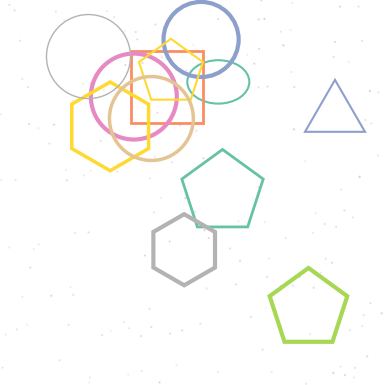[{"shape": "oval", "thickness": 1.5, "radius": 0.4, "center": [0.567, 0.787]}, {"shape": "pentagon", "thickness": 2, "radius": 0.56, "center": [0.578, 0.501]}, {"shape": "square", "thickness": 2, "radius": 0.46, "center": [0.433, 0.774]}, {"shape": "triangle", "thickness": 1.5, "radius": 0.45, "center": [0.87, 0.703]}, {"shape": "circle", "thickness": 3, "radius": 0.49, "center": [0.522, 0.897]}, {"shape": "circle", "thickness": 3, "radius": 0.56, "center": [0.348, 0.749]}, {"shape": "pentagon", "thickness": 3, "radius": 0.53, "center": [0.801, 0.198]}, {"shape": "hexagon", "thickness": 2.5, "radius": 0.58, "center": [0.286, 0.672]}, {"shape": "pentagon", "thickness": 1.5, "radius": 0.44, "center": [0.444, 0.812]}, {"shape": "circle", "thickness": 2.5, "radius": 0.54, "center": [0.393, 0.692]}, {"shape": "hexagon", "thickness": 3, "radius": 0.46, "center": [0.478, 0.351]}, {"shape": "circle", "thickness": 1, "radius": 0.55, "center": [0.23, 0.853]}]